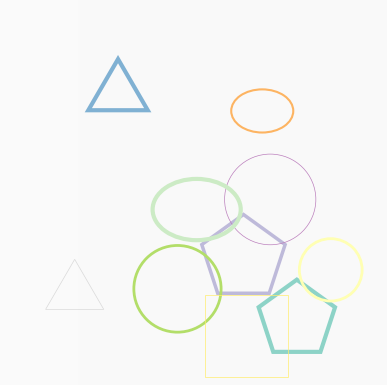[{"shape": "pentagon", "thickness": 3, "radius": 0.52, "center": [0.766, 0.17]}, {"shape": "circle", "thickness": 2, "radius": 0.4, "center": [0.854, 0.299]}, {"shape": "pentagon", "thickness": 2.5, "radius": 0.57, "center": [0.628, 0.33]}, {"shape": "triangle", "thickness": 3, "radius": 0.44, "center": [0.305, 0.758]}, {"shape": "oval", "thickness": 1.5, "radius": 0.4, "center": [0.677, 0.712]}, {"shape": "circle", "thickness": 2, "radius": 0.56, "center": [0.458, 0.25]}, {"shape": "triangle", "thickness": 0.5, "radius": 0.43, "center": [0.193, 0.24]}, {"shape": "circle", "thickness": 0.5, "radius": 0.59, "center": [0.697, 0.482]}, {"shape": "oval", "thickness": 3, "radius": 0.57, "center": [0.508, 0.456]}, {"shape": "square", "thickness": 0.5, "radius": 0.54, "center": [0.637, 0.128]}]